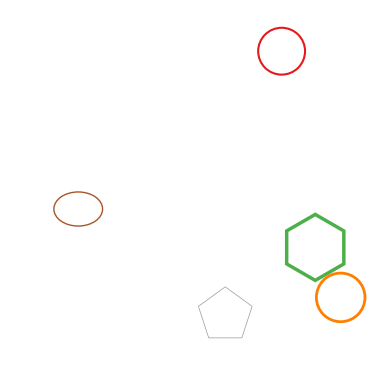[{"shape": "circle", "thickness": 1.5, "radius": 0.3, "center": [0.731, 0.867]}, {"shape": "hexagon", "thickness": 2.5, "radius": 0.43, "center": [0.819, 0.357]}, {"shape": "circle", "thickness": 2, "radius": 0.32, "center": [0.885, 0.228]}, {"shape": "oval", "thickness": 1, "radius": 0.32, "center": [0.203, 0.457]}, {"shape": "pentagon", "thickness": 0.5, "radius": 0.37, "center": [0.585, 0.182]}]